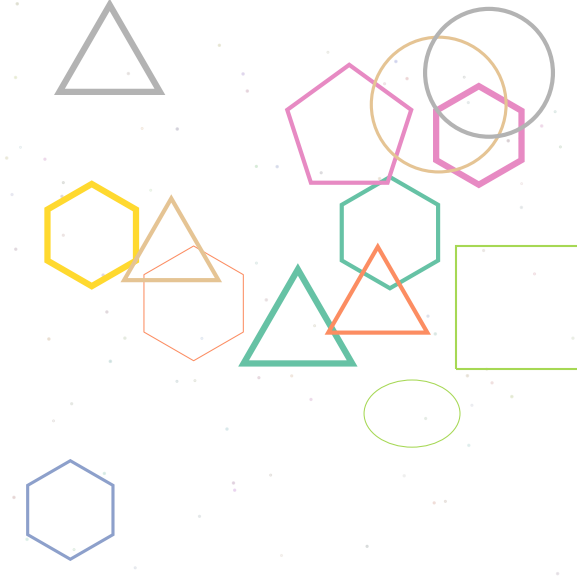[{"shape": "hexagon", "thickness": 2, "radius": 0.48, "center": [0.675, 0.596]}, {"shape": "triangle", "thickness": 3, "radius": 0.54, "center": [0.516, 0.424]}, {"shape": "hexagon", "thickness": 0.5, "radius": 0.5, "center": [0.335, 0.474]}, {"shape": "triangle", "thickness": 2, "radius": 0.5, "center": [0.654, 0.473]}, {"shape": "hexagon", "thickness": 1.5, "radius": 0.43, "center": [0.122, 0.116]}, {"shape": "pentagon", "thickness": 2, "radius": 0.56, "center": [0.605, 0.774]}, {"shape": "hexagon", "thickness": 3, "radius": 0.43, "center": [0.829, 0.765]}, {"shape": "oval", "thickness": 0.5, "radius": 0.42, "center": [0.713, 0.283]}, {"shape": "square", "thickness": 1, "radius": 0.53, "center": [0.896, 0.466]}, {"shape": "hexagon", "thickness": 3, "radius": 0.44, "center": [0.159, 0.592]}, {"shape": "circle", "thickness": 1.5, "radius": 0.58, "center": [0.76, 0.818]}, {"shape": "triangle", "thickness": 2, "radius": 0.47, "center": [0.297, 0.561]}, {"shape": "circle", "thickness": 2, "radius": 0.55, "center": [0.847, 0.873]}, {"shape": "triangle", "thickness": 3, "radius": 0.5, "center": [0.19, 0.89]}]